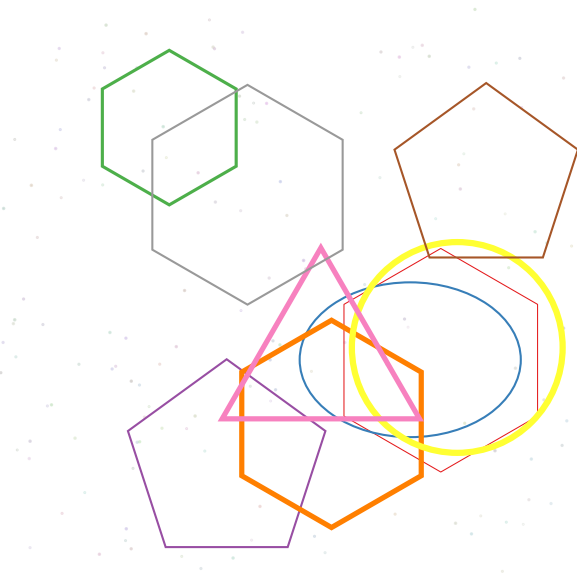[{"shape": "hexagon", "thickness": 0.5, "radius": 0.97, "center": [0.763, 0.375]}, {"shape": "oval", "thickness": 1, "radius": 0.96, "center": [0.71, 0.376]}, {"shape": "hexagon", "thickness": 1.5, "radius": 0.67, "center": [0.293, 0.778]}, {"shape": "pentagon", "thickness": 1, "radius": 0.9, "center": [0.393, 0.197]}, {"shape": "hexagon", "thickness": 2.5, "radius": 0.9, "center": [0.574, 0.265]}, {"shape": "circle", "thickness": 3, "radius": 0.91, "center": [0.792, 0.397]}, {"shape": "pentagon", "thickness": 1, "radius": 0.83, "center": [0.842, 0.688]}, {"shape": "triangle", "thickness": 2.5, "radius": 0.99, "center": [0.556, 0.373]}, {"shape": "hexagon", "thickness": 1, "radius": 0.95, "center": [0.429, 0.662]}]